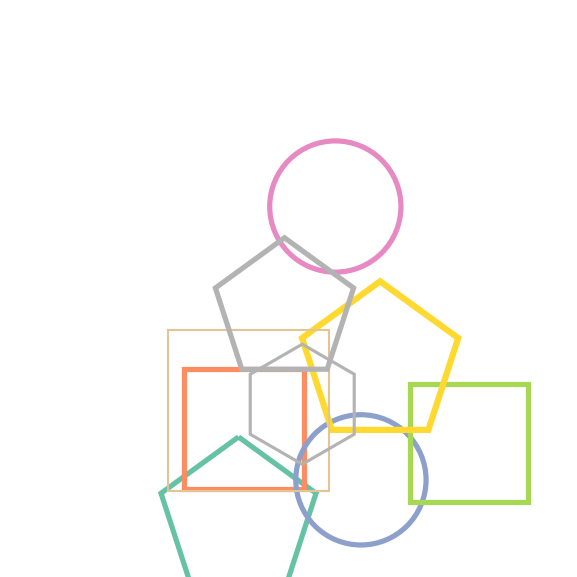[{"shape": "pentagon", "thickness": 2.5, "radius": 0.71, "center": [0.413, 0.101]}, {"shape": "square", "thickness": 2.5, "radius": 0.52, "center": [0.422, 0.256]}, {"shape": "circle", "thickness": 2.5, "radius": 0.56, "center": [0.625, 0.168]}, {"shape": "circle", "thickness": 2.5, "radius": 0.57, "center": [0.581, 0.642]}, {"shape": "square", "thickness": 2.5, "radius": 0.51, "center": [0.813, 0.232]}, {"shape": "pentagon", "thickness": 3, "radius": 0.71, "center": [0.658, 0.37]}, {"shape": "square", "thickness": 1, "radius": 0.7, "center": [0.43, 0.289]}, {"shape": "pentagon", "thickness": 2.5, "radius": 0.63, "center": [0.493, 0.462]}, {"shape": "hexagon", "thickness": 1.5, "radius": 0.52, "center": [0.523, 0.299]}]